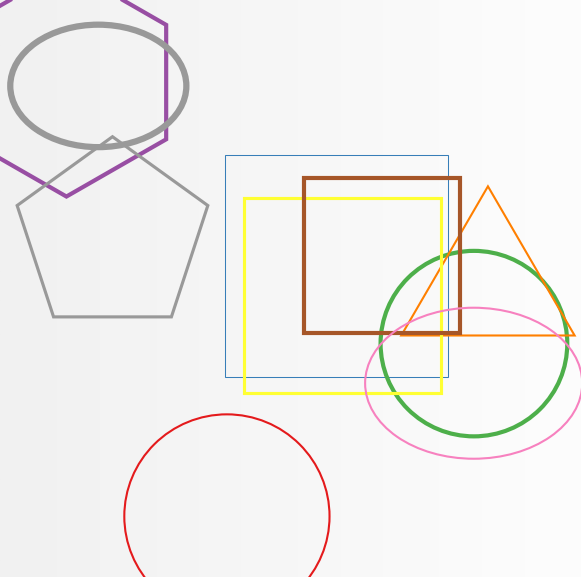[{"shape": "circle", "thickness": 1, "radius": 0.88, "center": [0.39, 0.105]}, {"shape": "square", "thickness": 0.5, "radius": 0.96, "center": [0.578, 0.538]}, {"shape": "circle", "thickness": 2, "radius": 0.8, "center": [0.815, 0.404]}, {"shape": "hexagon", "thickness": 2, "radius": 0.99, "center": [0.114, 0.857]}, {"shape": "triangle", "thickness": 1, "radius": 0.86, "center": [0.839, 0.504]}, {"shape": "square", "thickness": 1.5, "radius": 0.85, "center": [0.59, 0.488]}, {"shape": "square", "thickness": 2, "radius": 0.67, "center": [0.657, 0.557]}, {"shape": "oval", "thickness": 1, "radius": 0.93, "center": [0.815, 0.336]}, {"shape": "oval", "thickness": 3, "radius": 0.76, "center": [0.169, 0.85]}, {"shape": "pentagon", "thickness": 1.5, "radius": 0.86, "center": [0.194, 0.59]}]